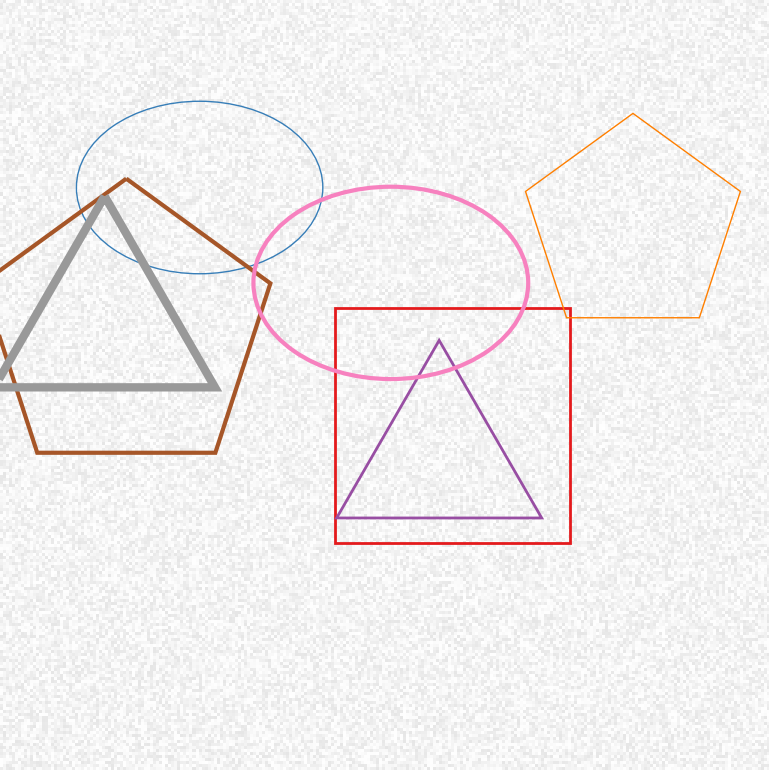[{"shape": "square", "thickness": 1, "radius": 0.76, "center": [0.588, 0.447]}, {"shape": "oval", "thickness": 0.5, "radius": 0.8, "center": [0.259, 0.756]}, {"shape": "triangle", "thickness": 1, "radius": 0.77, "center": [0.57, 0.404]}, {"shape": "pentagon", "thickness": 0.5, "radius": 0.73, "center": [0.822, 0.706]}, {"shape": "pentagon", "thickness": 1.5, "radius": 0.98, "center": [0.164, 0.571]}, {"shape": "oval", "thickness": 1.5, "radius": 0.89, "center": [0.508, 0.633]}, {"shape": "triangle", "thickness": 3, "radius": 0.83, "center": [0.136, 0.58]}]